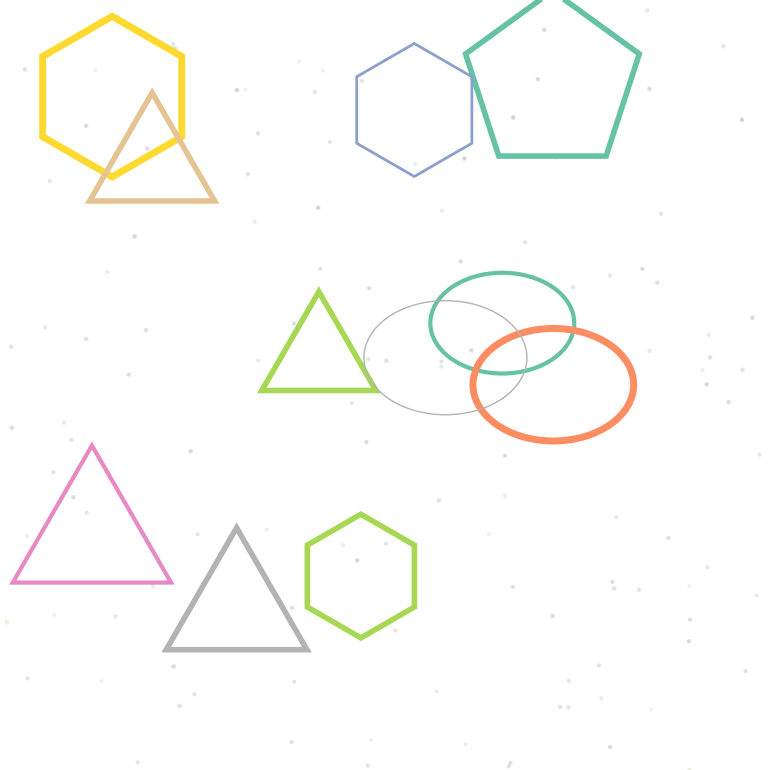[{"shape": "pentagon", "thickness": 2, "radius": 0.59, "center": [0.717, 0.893]}, {"shape": "oval", "thickness": 1.5, "radius": 0.47, "center": [0.652, 0.58]}, {"shape": "oval", "thickness": 2.5, "radius": 0.52, "center": [0.719, 0.5]}, {"shape": "hexagon", "thickness": 1, "radius": 0.43, "center": [0.538, 0.857]}, {"shape": "triangle", "thickness": 1.5, "radius": 0.59, "center": [0.119, 0.303]}, {"shape": "hexagon", "thickness": 2, "radius": 0.4, "center": [0.469, 0.252]}, {"shape": "triangle", "thickness": 2, "radius": 0.43, "center": [0.414, 0.536]}, {"shape": "hexagon", "thickness": 2.5, "radius": 0.52, "center": [0.146, 0.875]}, {"shape": "triangle", "thickness": 2, "radius": 0.47, "center": [0.198, 0.786]}, {"shape": "oval", "thickness": 0.5, "radius": 0.53, "center": [0.578, 0.535]}, {"shape": "triangle", "thickness": 2, "radius": 0.53, "center": [0.307, 0.209]}]